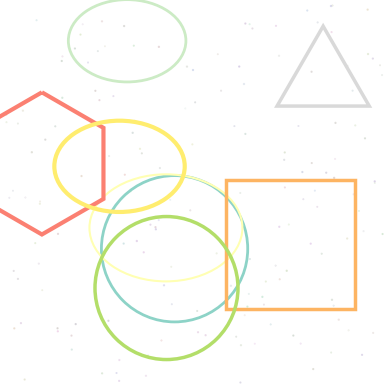[{"shape": "circle", "thickness": 2, "radius": 0.95, "center": [0.453, 0.354]}, {"shape": "oval", "thickness": 1.5, "radius": 0.99, "center": [0.431, 0.408]}, {"shape": "hexagon", "thickness": 3, "radius": 0.92, "center": [0.109, 0.576]}, {"shape": "square", "thickness": 2.5, "radius": 0.84, "center": [0.754, 0.365]}, {"shape": "circle", "thickness": 2.5, "radius": 0.93, "center": [0.432, 0.252]}, {"shape": "triangle", "thickness": 2.5, "radius": 0.69, "center": [0.839, 0.794]}, {"shape": "oval", "thickness": 2, "radius": 0.76, "center": [0.33, 0.894]}, {"shape": "oval", "thickness": 3, "radius": 0.85, "center": [0.31, 0.568]}]